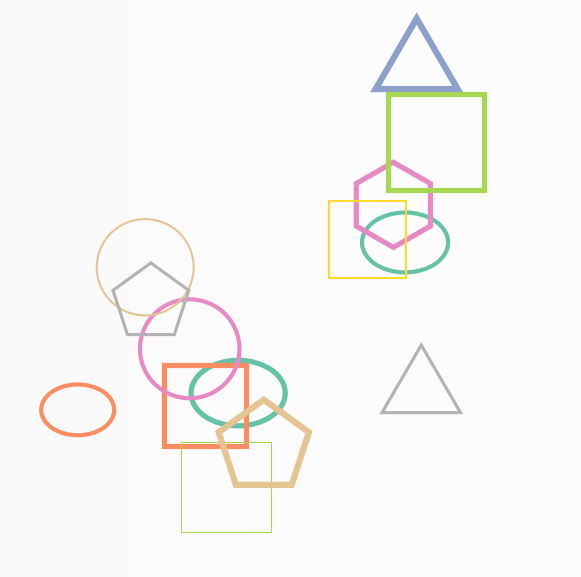[{"shape": "oval", "thickness": 2, "radius": 0.37, "center": [0.697, 0.579]}, {"shape": "oval", "thickness": 2.5, "radius": 0.41, "center": [0.41, 0.318]}, {"shape": "square", "thickness": 2.5, "radius": 0.35, "center": [0.353, 0.297]}, {"shape": "oval", "thickness": 2, "radius": 0.31, "center": [0.134, 0.289]}, {"shape": "triangle", "thickness": 3, "radius": 0.41, "center": [0.717, 0.886]}, {"shape": "hexagon", "thickness": 2.5, "radius": 0.37, "center": [0.677, 0.644]}, {"shape": "circle", "thickness": 2, "radius": 0.43, "center": [0.326, 0.395]}, {"shape": "square", "thickness": 2.5, "radius": 0.41, "center": [0.749, 0.754]}, {"shape": "square", "thickness": 0.5, "radius": 0.39, "center": [0.389, 0.156]}, {"shape": "square", "thickness": 1, "radius": 0.33, "center": [0.632, 0.584]}, {"shape": "circle", "thickness": 1, "radius": 0.42, "center": [0.25, 0.536]}, {"shape": "pentagon", "thickness": 3, "radius": 0.41, "center": [0.454, 0.225]}, {"shape": "pentagon", "thickness": 1.5, "radius": 0.34, "center": [0.26, 0.475]}, {"shape": "triangle", "thickness": 1.5, "radius": 0.39, "center": [0.725, 0.324]}]